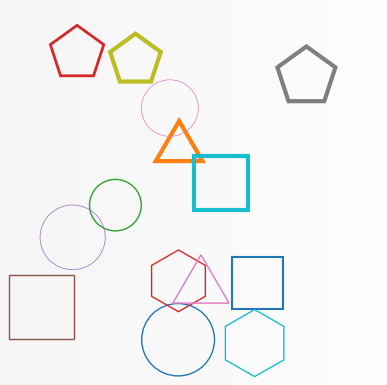[{"shape": "square", "thickness": 1.5, "radius": 0.33, "center": [0.665, 0.265]}, {"shape": "circle", "thickness": 1, "radius": 0.47, "center": [0.46, 0.118]}, {"shape": "triangle", "thickness": 3, "radius": 0.35, "center": [0.462, 0.616]}, {"shape": "circle", "thickness": 1, "radius": 0.33, "center": [0.298, 0.467]}, {"shape": "hexagon", "thickness": 1, "radius": 0.4, "center": [0.461, 0.271]}, {"shape": "pentagon", "thickness": 2, "radius": 0.36, "center": [0.199, 0.862]}, {"shape": "circle", "thickness": 0.5, "radius": 0.42, "center": [0.187, 0.383]}, {"shape": "square", "thickness": 1, "radius": 0.41, "center": [0.107, 0.203]}, {"shape": "circle", "thickness": 0.5, "radius": 0.37, "center": [0.438, 0.719]}, {"shape": "triangle", "thickness": 1, "radius": 0.42, "center": [0.519, 0.255]}, {"shape": "pentagon", "thickness": 3, "radius": 0.39, "center": [0.791, 0.801]}, {"shape": "pentagon", "thickness": 3, "radius": 0.34, "center": [0.35, 0.844]}, {"shape": "square", "thickness": 3, "radius": 0.35, "center": [0.57, 0.525]}, {"shape": "hexagon", "thickness": 1, "radius": 0.44, "center": [0.657, 0.109]}]